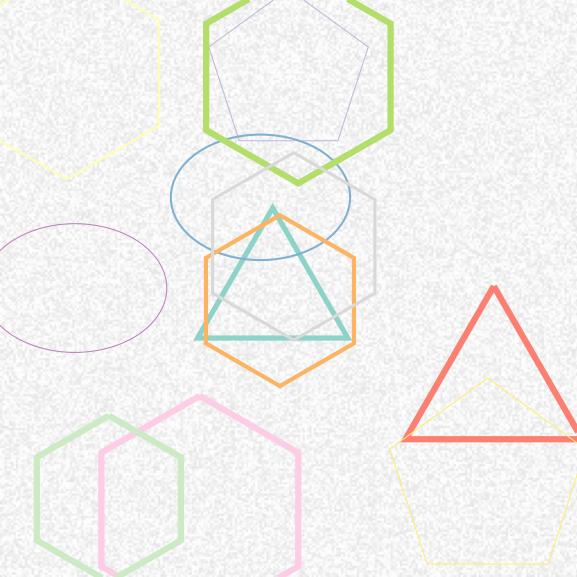[{"shape": "triangle", "thickness": 2.5, "radius": 0.75, "center": [0.472, 0.489]}, {"shape": "hexagon", "thickness": 1, "radius": 0.92, "center": [0.115, 0.873]}, {"shape": "pentagon", "thickness": 0.5, "radius": 0.73, "center": [0.5, 0.873]}, {"shape": "triangle", "thickness": 3, "radius": 0.88, "center": [0.855, 0.327]}, {"shape": "oval", "thickness": 1, "radius": 0.78, "center": [0.451, 0.657]}, {"shape": "hexagon", "thickness": 2, "radius": 0.74, "center": [0.485, 0.479]}, {"shape": "hexagon", "thickness": 3, "radius": 0.92, "center": [0.517, 0.866]}, {"shape": "hexagon", "thickness": 3, "radius": 0.98, "center": [0.346, 0.117]}, {"shape": "hexagon", "thickness": 1.5, "radius": 0.81, "center": [0.509, 0.573]}, {"shape": "oval", "thickness": 0.5, "radius": 0.8, "center": [0.13, 0.5]}, {"shape": "hexagon", "thickness": 3, "radius": 0.72, "center": [0.189, 0.135]}, {"shape": "pentagon", "thickness": 0.5, "radius": 0.89, "center": [0.844, 0.167]}]